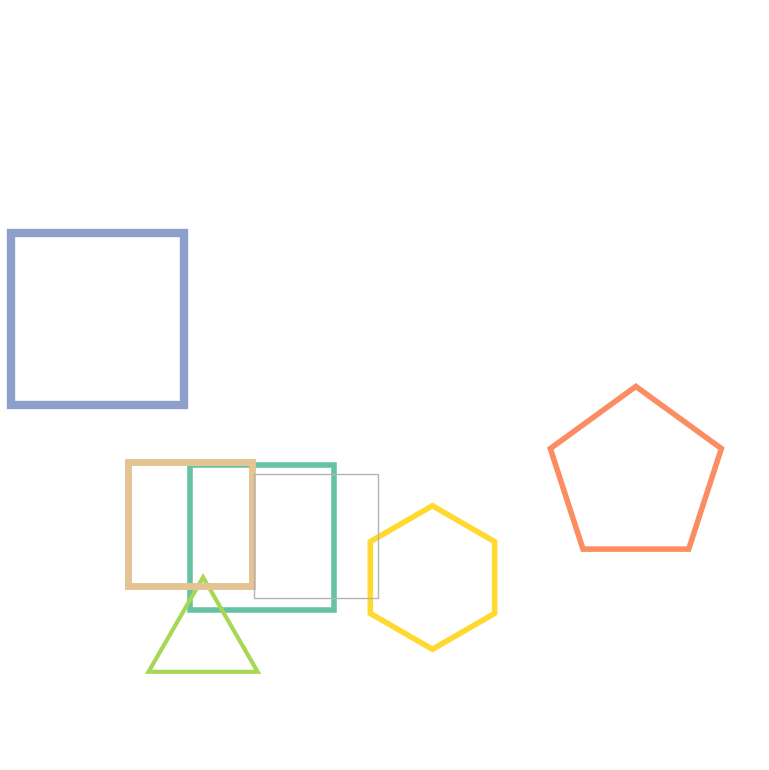[{"shape": "square", "thickness": 2, "radius": 0.47, "center": [0.34, 0.302]}, {"shape": "pentagon", "thickness": 2, "radius": 0.58, "center": [0.826, 0.381]}, {"shape": "square", "thickness": 3, "radius": 0.56, "center": [0.127, 0.586]}, {"shape": "triangle", "thickness": 1.5, "radius": 0.41, "center": [0.264, 0.168]}, {"shape": "hexagon", "thickness": 2, "radius": 0.47, "center": [0.562, 0.25]}, {"shape": "square", "thickness": 2.5, "radius": 0.4, "center": [0.247, 0.32]}, {"shape": "square", "thickness": 0.5, "radius": 0.4, "center": [0.41, 0.304]}]